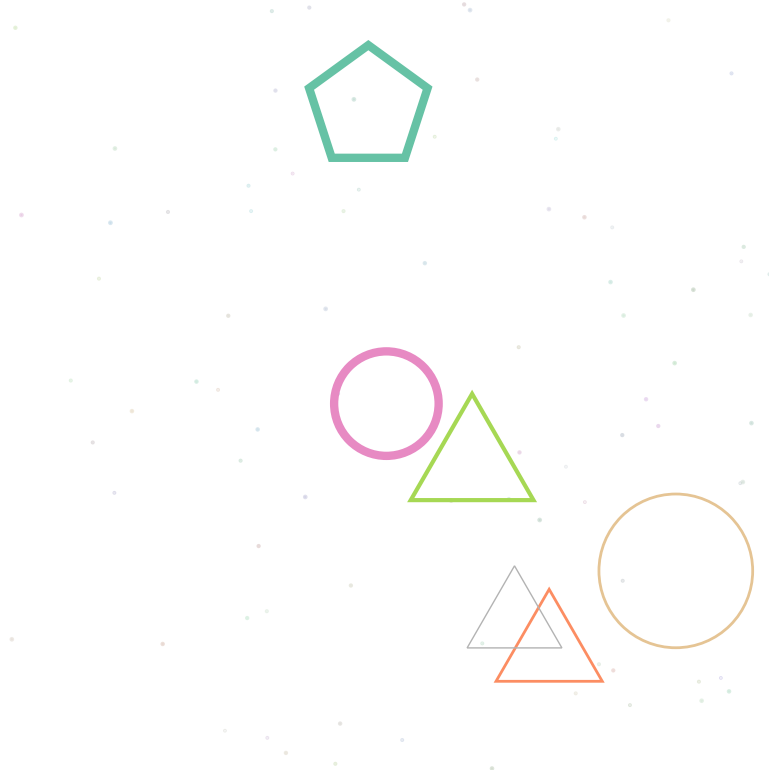[{"shape": "pentagon", "thickness": 3, "radius": 0.4, "center": [0.478, 0.86]}, {"shape": "triangle", "thickness": 1, "radius": 0.4, "center": [0.713, 0.155]}, {"shape": "circle", "thickness": 3, "radius": 0.34, "center": [0.502, 0.476]}, {"shape": "triangle", "thickness": 1.5, "radius": 0.46, "center": [0.613, 0.396]}, {"shape": "circle", "thickness": 1, "radius": 0.5, "center": [0.878, 0.259]}, {"shape": "triangle", "thickness": 0.5, "radius": 0.36, "center": [0.668, 0.194]}]